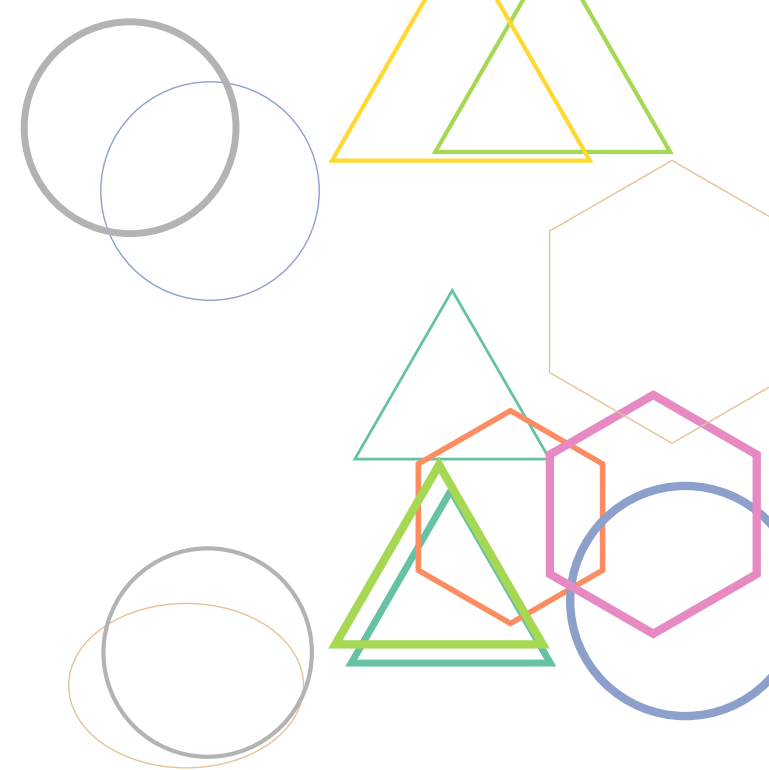[{"shape": "triangle", "thickness": 2.5, "radius": 0.75, "center": [0.585, 0.214]}, {"shape": "triangle", "thickness": 1, "radius": 0.73, "center": [0.587, 0.477]}, {"shape": "hexagon", "thickness": 2, "radius": 0.69, "center": [0.663, 0.328]}, {"shape": "circle", "thickness": 3, "radius": 0.75, "center": [0.89, 0.219]}, {"shape": "circle", "thickness": 0.5, "radius": 0.71, "center": [0.273, 0.752]}, {"shape": "hexagon", "thickness": 3, "radius": 0.78, "center": [0.848, 0.332]}, {"shape": "triangle", "thickness": 1.5, "radius": 0.88, "center": [0.718, 0.891]}, {"shape": "triangle", "thickness": 3, "radius": 0.78, "center": [0.57, 0.241]}, {"shape": "triangle", "thickness": 1.5, "radius": 0.97, "center": [0.599, 0.888]}, {"shape": "oval", "thickness": 0.5, "radius": 0.76, "center": [0.242, 0.11]}, {"shape": "hexagon", "thickness": 0.5, "radius": 0.92, "center": [0.873, 0.608]}, {"shape": "circle", "thickness": 1.5, "radius": 0.68, "center": [0.27, 0.153]}, {"shape": "circle", "thickness": 2.5, "radius": 0.69, "center": [0.169, 0.834]}]